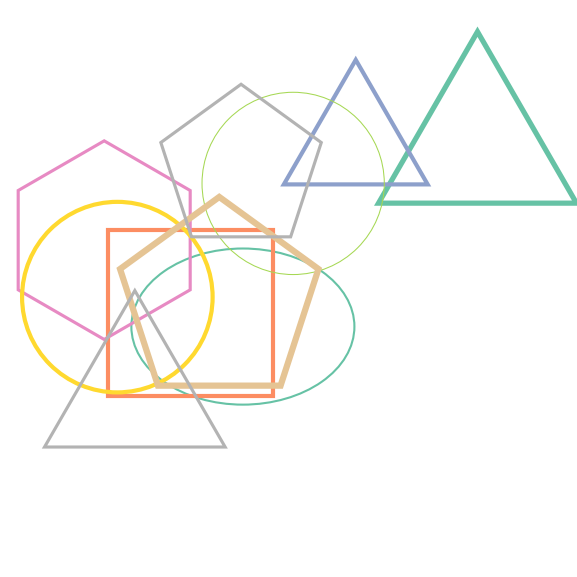[{"shape": "triangle", "thickness": 2.5, "radius": 0.99, "center": [0.827, 0.746]}, {"shape": "oval", "thickness": 1, "radius": 0.97, "center": [0.421, 0.434]}, {"shape": "square", "thickness": 2, "radius": 0.72, "center": [0.329, 0.457]}, {"shape": "triangle", "thickness": 2, "radius": 0.72, "center": [0.616, 0.752]}, {"shape": "hexagon", "thickness": 1.5, "radius": 0.86, "center": [0.18, 0.583]}, {"shape": "circle", "thickness": 0.5, "radius": 0.79, "center": [0.508, 0.682]}, {"shape": "circle", "thickness": 2, "radius": 0.82, "center": [0.203, 0.485]}, {"shape": "pentagon", "thickness": 3, "radius": 0.9, "center": [0.38, 0.477]}, {"shape": "triangle", "thickness": 1.5, "radius": 0.9, "center": [0.233, 0.315]}, {"shape": "pentagon", "thickness": 1.5, "radius": 0.73, "center": [0.417, 0.707]}]